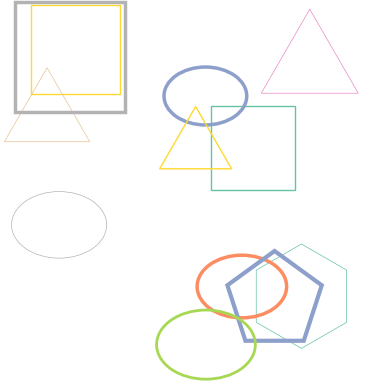[{"shape": "hexagon", "thickness": 0.5, "radius": 0.68, "center": [0.783, 0.231]}, {"shape": "square", "thickness": 1, "radius": 0.55, "center": [0.657, 0.616]}, {"shape": "oval", "thickness": 2.5, "radius": 0.58, "center": [0.628, 0.256]}, {"shape": "oval", "thickness": 2.5, "radius": 0.54, "center": [0.533, 0.751]}, {"shape": "pentagon", "thickness": 3, "radius": 0.64, "center": [0.713, 0.219]}, {"shape": "triangle", "thickness": 0.5, "radius": 0.73, "center": [0.805, 0.831]}, {"shape": "oval", "thickness": 2, "radius": 0.64, "center": [0.535, 0.105]}, {"shape": "square", "thickness": 1, "radius": 0.58, "center": [0.196, 0.871]}, {"shape": "triangle", "thickness": 1, "radius": 0.54, "center": [0.508, 0.615]}, {"shape": "triangle", "thickness": 0.5, "radius": 0.64, "center": [0.122, 0.696]}, {"shape": "square", "thickness": 2.5, "radius": 0.72, "center": [0.182, 0.852]}, {"shape": "oval", "thickness": 0.5, "radius": 0.62, "center": [0.154, 0.416]}]